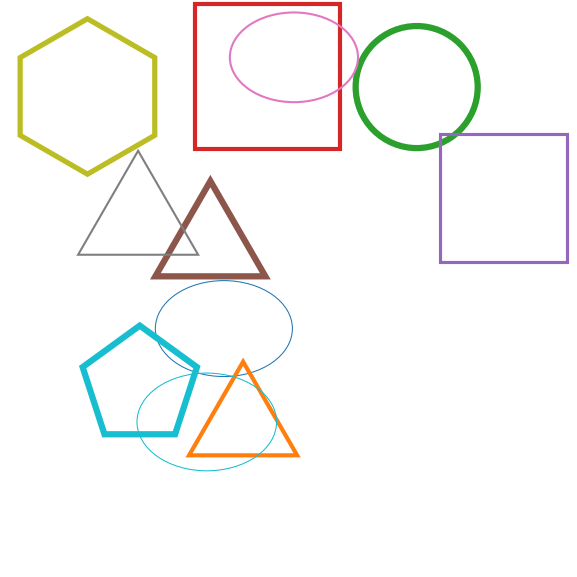[{"shape": "oval", "thickness": 0.5, "radius": 0.59, "center": [0.388, 0.43]}, {"shape": "triangle", "thickness": 2, "radius": 0.54, "center": [0.421, 0.265]}, {"shape": "circle", "thickness": 3, "radius": 0.53, "center": [0.722, 0.848]}, {"shape": "square", "thickness": 2, "radius": 0.63, "center": [0.464, 0.867]}, {"shape": "square", "thickness": 1.5, "radius": 0.55, "center": [0.872, 0.656]}, {"shape": "triangle", "thickness": 3, "radius": 0.55, "center": [0.364, 0.576]}, {"shape": "oval", "thickness": 1, "radius": 0.55, "center": [0.509, 0.9]}, {"shape": "triangle", "thickness": 1, "radius": 0.6, "center": [0.239, 0.618]}, {"shape": "hexagon", "thickness": 2.5, "radius": 0.67, "center": [0.151, 0.832]}, {"shape": "oval", "thickness": 0.5, "radius": 0.6, "center": [0.358, 0.268]}, {"shape": "pentagon", "thickness": 3, "radius": 0.52, "center": [0.242, 0.331]}]